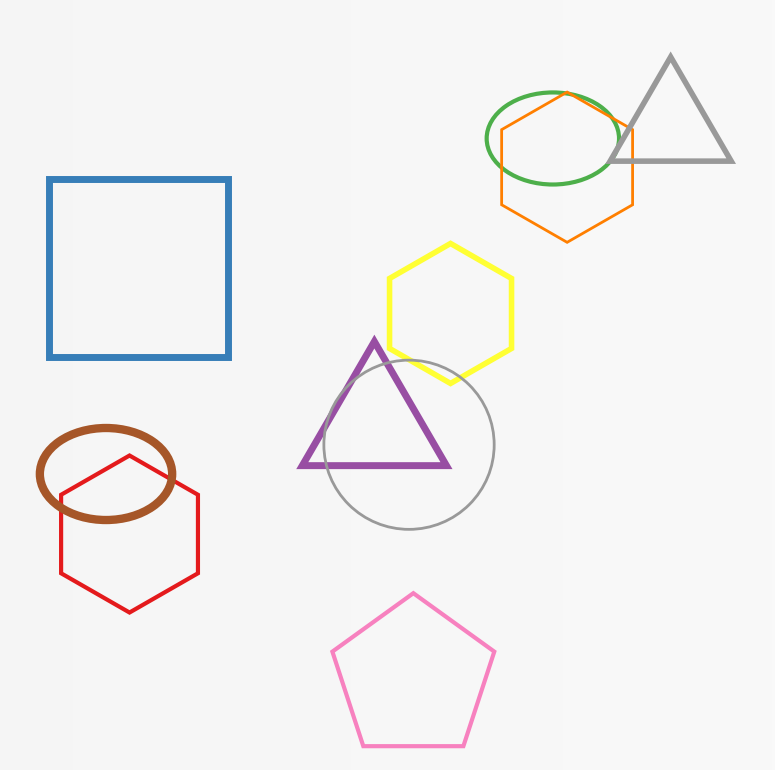[{"shape": "hexagon", "thickness": 1.5, "radius": 0.51, "center": [0.167, 0.306]}, {"shape": "square", "thickness": 2.5, "radius": 0.58, "center": [0.179, 0.652]}, {"shape": "oval", "thickness": 1.5, "radius": 0.43, "center": [0.713, 0.82]}, {"shape": "triangle", "thickness": 2.5, "radius": 0.54, "center": [0.483, 0.449]}, {"shape": "hexagon", "thickness": 1, "radius": 0.49, "center": [0.732, 0.783]}, {"shape": "hexagon", "thickness": 2, "radius": 0.45, "center": [0.581, 0.593]}, {"shape": "oval", "thickness": 3, "radius": 0.43, "center": [0.137, 0.384]}, {"shape": "pentagon", "thickness": 1.5, "radius": 0.55, "center": [0.533, 0.12]}, {"shape": "triangle", "thickness": 2, "radius": 0.45, "center": [0.865, 0.836]}, {"shape": "circle", "thickness": 1, "radius": 0.55, "center": [0.528, 0.422]}]